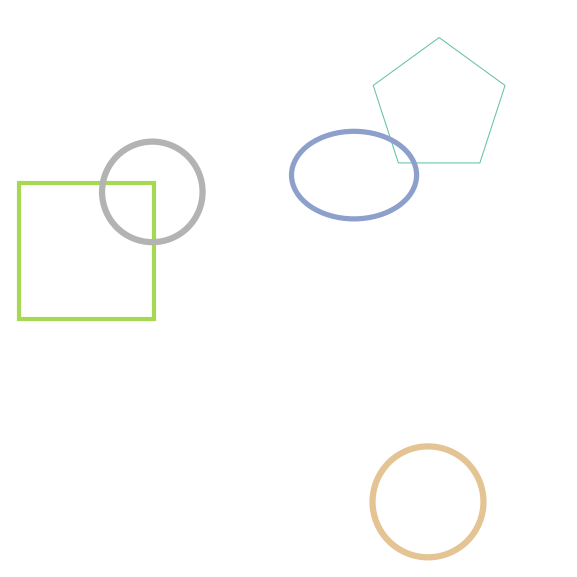[{"shape": "pentagon", "thickness": 0.5, "radius": 0.6, "center": [0.76, 0.814]}, {"shape": "oval", "thickness": 2.5, "radius": 0.54, "center": [0.613, 0.696]}, {"shape": "square", "thickness": 2, "radius": 0.59, "center": [0.149, 0.565]}, {"shape": "circle", "thickness": 3, "radius": 0.48, "center": [0.741, 0.13]}, {"shape": "circle", "thickness": 3, "radius": 0.44, "center": [0.264, 0.667]}]